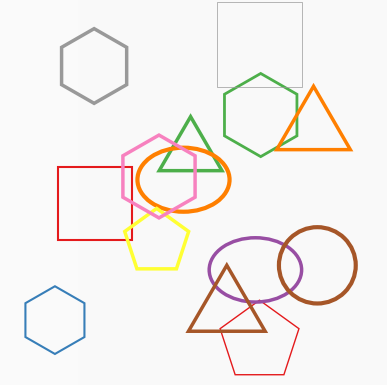[{"shape": "pentagon", "thickness": 1, "radius": 0.53, "center": [0.67, 0.113]}, {"shape": "square", "thickness": 1.5, "radius": 0.48, "center": [0.246, 0.471]}, {"shape": "hexagon", "thickness": 1.5, "radius": 0.44, "center": [0.142, 0.169]}, {"shape": "hexagon", "thickness": 2, "radius": 0.54, "center": [0.673, 0.701]}, {"shape": "triangle", "thickness": 2.5, "radius": 0.47, "center": [0.492, 0.604]}, {"shape": "oval", "thickness": 2.5, "radius": 0.6, "center": [0.659, 0.299]}, {"shape": "oval", "thickness": 3, "radius": 0.59, "center": [0.474, 0.533]}, {"shape": "triangle", "thickness": 2.5, "radius": 0.55, "center": [0.809, 0.666]}, {"shape": "pentagon", "thickness": 2.5, "radius": 0.43, "center": [0.404, 0.372]}, {"shape": "circle", "thickness": 3, "radius": 0.5, "center": [0.819, 0.311]}, {"shape": "triangle", "thickness": 2.5, "radius": 0.57, "center": [0.585, 0.197]}, {"shape": "hexagon", "thickness": 2.5, "radius": 0.54, "center": [0.41, 0.542]}, {"shape": "square", "thickness": 0.5, "radius": 0.55, "center": [0.669, 0.883]}, {"shape": "hexagon", "thickness": 2.5, "radius": 0.48, "center": [0.243, 0.829]}]